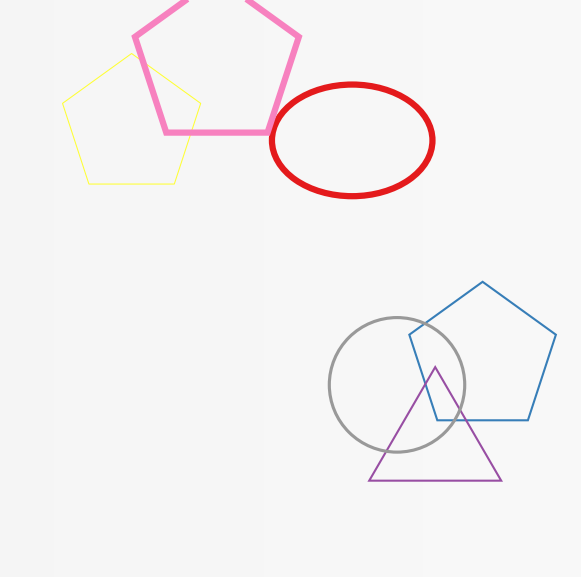[{"shape": "oval", "thickness": 3, "radius": 0.69, "center": [0.606, 0.756]}, {"shape": "pentagon", "thickness": 1, "radius": 0.66, "center": [0.83, 0.379]}, {"shape": "triangle", "thickness": 1, "radius": 0.66, "center": [0.749, 0.232]}, {"shape": "pentagon", "thickness": 0.5, "radius": 0.62, "center": [0.226, 0.782]}, {"shape": "pentagon", "thickness": 3, "radius": 0.74, "center": [0.373, 0.889]}, {"shape": "circle", "thickness": 1.5, "radius": 0.58, "center": [0.683, 0.333]}]